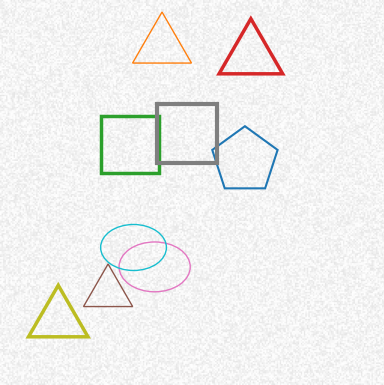[{"shape": "pentagon", "thickness": 1.5, "radius": 0.45, "center": [0.636, 0.583]}, {"shape": "triangle", "thickness": 1, "radius": 0.44, "center": [0.421, 0.88]}, {"shape": "square", "thickness": 2.5, "radius": 0.38, "center": [0.337, 0.625]}, {"shape": "triangle", "thickness": 2.5, "radius": 0.48, "center": [0.652, 0.856]}, {"shape": "triangle", "thickness": 1, "radius": 0.37, "center": [0.281, 0.241]}, {"shape": "oval", "thickness": 1, "radius": 0.46, "center": [0.402, 0.307]}, {"shape": "square", "thickness": 3, "radius": 0.38, "center": [0.486, 0.653]}, {"shape": "triangle", "thickness": 2.5, "radius": 0.45, "center": [0.151, 0.17]}, {"shape": "oval", "thickness": 1, "radius": 0.43, "center": [0.347, 0.357]}]